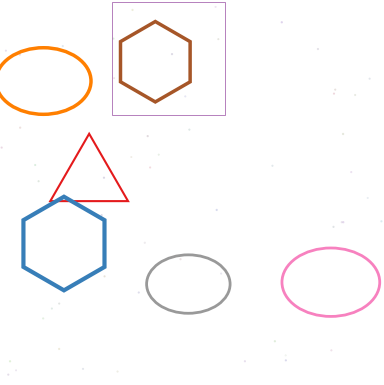[{"shape": "triangle", "thickness": 1.5, "radius": 0.58, "center": [0.232, 0.536]}, {"shape": "hexagon", "thickness": 3, "radius": 0.61, "center": [0.166, 0.367]}, {"shape": "square", "thickness": 0.5, "radius": 0.73, "center": [0.437, 0.848]}, {"shape": "oval", "thickness": 2.5, "radius": 0.62, "center": [0.113, 0.79]}, {"shape": "hexagon", "thickness": 2.5, "radius": 0.52, "center": [0.403, 0.84]}, {"shape": "oval", "thickness": 2, "radius": 0.63, "center": [0.859, 0.267]}, {"shape": "oval", "thickness": 2, "radius": 0.54, "center": [0.489, 0.262]}]